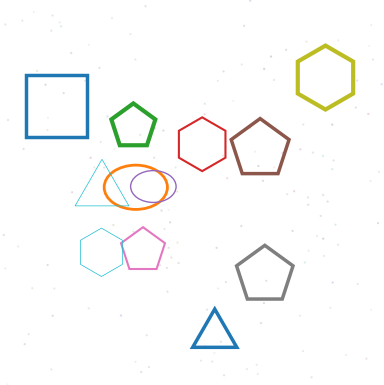[{"shape": "triangle", "thickness": 2.5, "radius": 0.33, "center": [0.558, 0.131]}, {"shape": "square", "thickness": 2.5, "radius": 0.4, "center": [0.146, 0.725]}, {"shape": "oval", "thickness": 2, "radius": 0.41, "center": [0.353, 0.514]}, {"shape": "pentagon", "thickness": 3, "radius": 0.3, "center": [0.346, 0.671]}, {"shape": "hexagon", "thickness": 1.5, "radius": 0.35, "center": [0.525, 0.625]}, {"shape": "oval", "thickness": 1, "radius": 0.3, "center": [0.398, 0.516]}, {"shape": "pentagon", "thickness": 2.5, "radius": 0.39, "center": [0.676, 0.613]}, {"shape": "pentagon", "thickness": 1.5, "radius": 0.3, "center": [0.371, 0.35]}, {"shape": "pentagon", "thickness": 2.5, "radius": 0.39, "center": [0.688, 0.286]}, {"shape": "hexagon", "thickness": 3, "radius": 0.42, "center": [0.845, 0.799]}, {"shape": "triangle", "thickness": 0.5, "radius": 0.4, "center": [0.265, 0.506]}, {"shape": "hexagon", "thickness": 0.5, "radius": 0.31, "center": [0.264, 0.345]}]